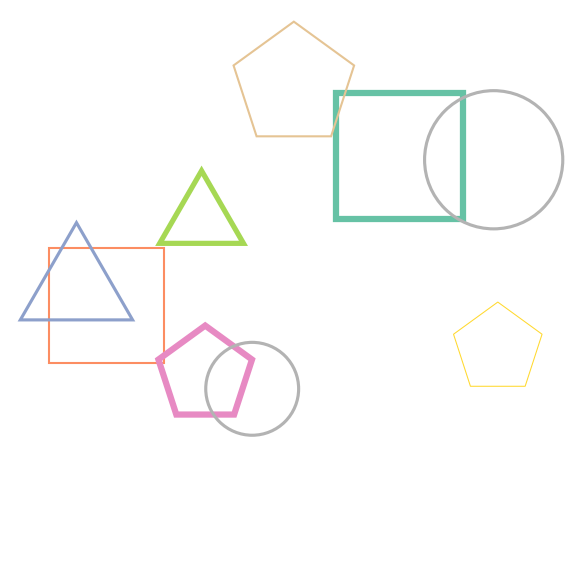[{"shape": "square", "thickness": 3, "radius": 0.55, "center": [0.692, 0.728]}, {"shape": "square", "thickness": 1, "radius": 0.5, "center": [0.184, 0.47]}, {"shape": "triangle", "thickness": 1.5, "radius": 0.56, "center": [0.132, 0.501]}, {"shape": "pentagon", "thickness": 3, "radius": 0.43, "center": [0.355, 0.35]}, {"shape": "triangle", "thickness": 2.5, "radius": 0.42, "center": [0.349, 0.62]}, {"shape": "pentagon", "thickness": 0.5, "radius": 0.4, "center": [0.862, 0.395]}, {"shape": "pentagon", "thickness": 1, "radius": 0.55, "center": [0.509, 0.852]}, {"shape": "circle", "thickness": 1.5, "radius": 0.6, "center": [0.855, 0.722]}, {"shape": "circle", "thickness": 1.5, "radius": 0.4, "center": [0.437, 0.326]}]